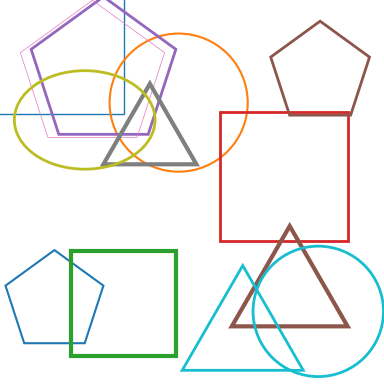[{"shape": "square", "thickness": 1, "radius": 0.94, "center": [0.135, 0.892]}, {"shape": "pentagon", "thickness": 1.5, "radius": 0.67, "center": [0.141, 0.217]}, {"shape": "circle", "thickness": 1.5, "radius": 0.9, "center": [0.464, 0.733]}, {"shape": "square", "thickness": 3, "radius": 0.68, "center": [0.321, 0.212]}, {"shape": "square", "thickness": 2, "radius": 0.83, "center": [0.738, 0.542]}, {"shape": "pentagon", "thickness": 2, "radius": 0.99, "center": [0.269, 0.811]}, {"shape": "triangle", "thickness": 3, "radius": 0.87, "center": [0.753, 0.239]}, {"shape": "pentagon", "thickness": 2, "radius": 0.67, "center": [0.831, 0.81]}, {"shape": "pentagon", "thickness": 0.5, "radius": 0.98, "center": [0.24, 0.802]}, {"shape": "triangle", "thickness": 3, "radius": 0.7, "center": [0.389, 0.643]}, {"shape": "oval", "thickness": 2, "radius": 0.91, "center": [0.22, 0.689]}, {"shape": "circle", "thickness": 2, "radius": 0.85, "center": [0.827, 0.191]}, {"shape": "triangle", "thickness": 2, "radius": 0.91, "center": [0.63, 0.129]}]